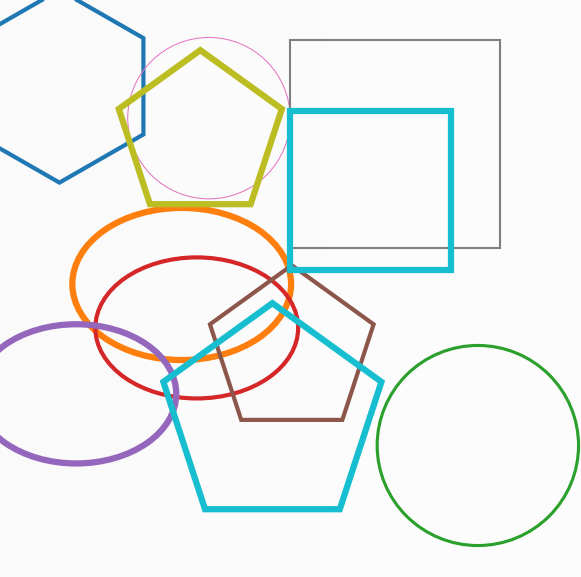[{"shape": "hexagon", "thickness": 2, "radius": 0.83, "center": [0.102, 0.85]}, {"shape": "oval", "thickness": 3, "radius": 0.94, "center": [0.313, 0.507]}, {"shape": "circle", "thickness": 1.5, "radius": 0.87, "center": [0.822, 0.228]}, {"shape": "oval", "thickness": 2, "radius": 0.87, "center": [0.338, 0.431]}, {"shape": "oval", "thickness": 3, "radius": 0.86, "center": [0.131, 0.317]}, {"shape": "pentagon", "thickness": 2, "radius": 0.74, "center": [0.502, 0.392]}, {"shape": "circle", "thickness": 0.5, "radius": 0.7, "center": [0.359, 0.795]}, {"shape": "square", "thickness": 1, "radius": 0.9, "center": [0.679, 0.75]}, {"shape": "pentagon", "thickness": 3, "radius": 0.74, "center": [0.345, 0.765]}, {"shape": "pentagon", "thickness": 3, "radius": 0.99, "center": [0.469, 0.277]}, {"shape": "square", "thickness": 3, "radius": 0.69, "center": [0.638, 0.669]}]